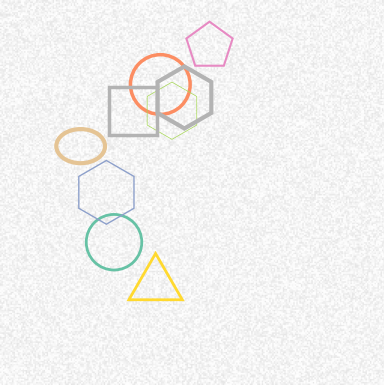[{"shape": "circle", "thickness": 2, "radius": 0.36, "center": [0.296, 0.371]}, {"shape": "circle", "thickness": 2.5, "radius": 0.39, "center": [0.416, 0.78]}, {"shape": "hexagon", "thickness": 1, "radius": 0.41, "center": [0.276, 0.5]}, {"shape": "pentagon", "thickness": 1.5, "radius": 0.32, "center": [0.544, 0.88]}, {"shape": "hexagon", "thickness": 0.5, "radius": 0.37, "center": [0.447, 0.712]}, {"shape": "triangle", "thickness": 2, "radius": 0.4, "center": [0.404, 0.261]}, {"shape": "oval", "thickness": 3, "radius": 0.32, "center": [0.21, 0.62]}, {"shape": "square", "thickness": 2.5, "radius": 0.31, "center": [0.346, 0.712]}, {"shape": "hexagon", "thickness": 3, "radius": 0.4, "center": [0.479, 0.747]}]